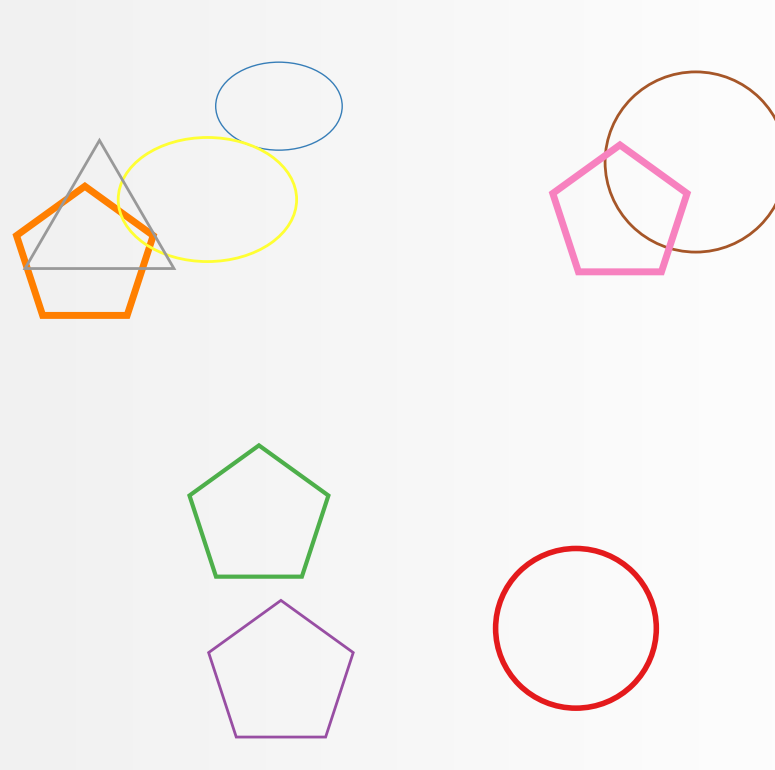[{"shape": "circle", "thickness": 2, "radius": 0.52, "center": [0.743, 0.184]}, {"shape": "oval", "thickness": 0.5, "radius": 0.41, "center": [0.36, 0.862]}, {"shape": "pentagon", "thickness": 1.5, "radius": 0.47, "center": [0.334, 0.327]}, {"shape": "pentagon", "thickness": 1, "radius": 0.49, "center": [0.362, 0.122]}, {"shape": "pentagon", "thickness": 2.5, "radius": 0.46, "center": [0.11, 0.665]}, {"shape": "oval", "thickness": 1, "radius": 0.58, "center": [0.268, 0.741]}, {"shape": "circle", "thickness": 1, "radius": 0.59, "center": [0.898, 0.79]}, {"shape": "pentagon", "thickness": 2.5, "radius": 0.46, "center": [0.8, 0.721]}, {"shape": "triangle", "thickness": 1, "radius": 0.55, "center": [0.128, 0.707]}]